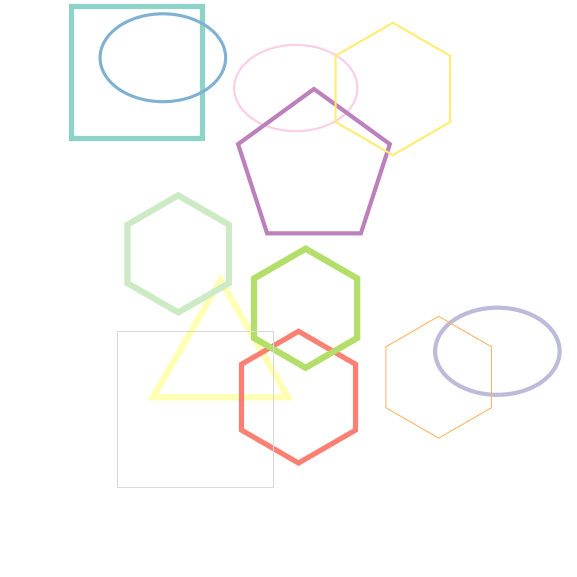[{"shape": "square", "thickness": 2.5, "radius": 0.57, "center": [0.236, 0.874]}, {"shape": "triangle", "thickness": 3, "radius": 0.68, "center": [0.382, 0.379]}, {"shape": "oval", "thickness": 2, "radius": 0.54, "center": [0.861, 0.391]}, {"shape": "hexagon", "thickness": 2.5, "radius": 0.57, "center": [0.517, 0.311]}, {"shape": "oval", "thickness": 1.5, "radius": 0.54, "center": [0.282, 0.899]}, {"shape": "hexagon", "thickness": 0.5, "radius": 0.53, "center": [0.76, 0.346]}, {"shape": "hexagon", "thickness": 3, "radius": 0.52, "center": [0.529, 0.465]}, {"shape": "oval", "thickness": 1, "radius": 0.53, "center": [0.512, 0.847]}, {"shape": "square", "thickness": 0.5, "radius": 0.68, "center": [0.338, 0.291]}, {"shape": "pentagon", "thickness": 2, "radius": 0.69, "center": [0.544, 0.707]}, {"shape": "hexagon", "thickness": 3, "radius": 0.51, "center": [0.309, 0.559]}, {"shape": "hexagon", "thickness": 1, "radius": 0.57, "center": [0.68, 0.845]}]